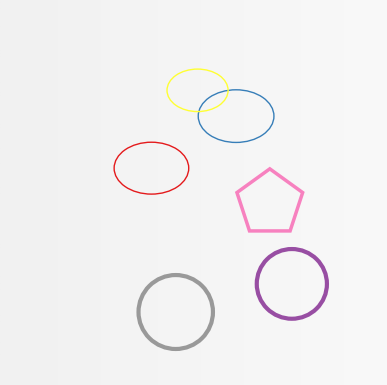[{"shape": "oval", "thickness": 1, "radius": 0.48, "center": [0.391, 0.563]}, {"shape": "oval", "thickness": 1, "radius": 0.49, "center": [0.609, 0.698]}, {"shape": "circle", "thickness": 3, "radius": 0.45, "center": [0.753, 0.263]}, {"shape": "oval", "thickness": 1, "radius": 0.39, "center": [0.51, 0.765]}, {"shape": "pentagon", "thickness": 2.5, "radius": 0.45, "center": [0.696, 0.472]}, {"shape": "circle", "thickness": 3, "radius": 0.48, "center": [0.454, 0.19]}]